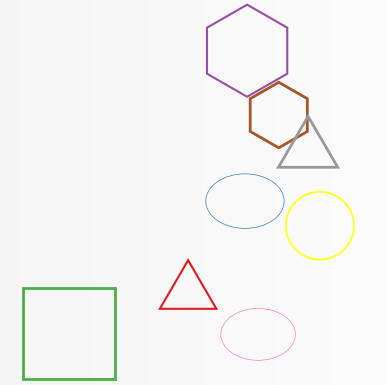[{"shape": "triangle", "thickness": 1.5, "radius": 0.42, "center": [0.485, 0.24]}, {"shape": "oval", "thickness": 0.5, "radius": 0.51, "center": [0.632, 0.478]}, {"shape": "square", "thickness": 2, "radius": 0.59, "center": [0.178, 0.134]}, {"shape": "hexagon", "thickness": 1.5, "radius": 0.6, "center": [0.638, 0.868]}, {"shape": "circle", "thickness": 1.5, "radius": 0.44, "center": [0.825, 0.414]}, {"shape": "hexagon", "thickness": 2, "radius": 0.43, "center": [0.719, 0.701]}, {"shape": "oval", "thickness": 0.5, "radius": 0.48, "center": [0.666, 0.131]}, {"shape": "triangle", "thickness": 2, "radius": 0.44, "center": [0.795, 0.61]}]